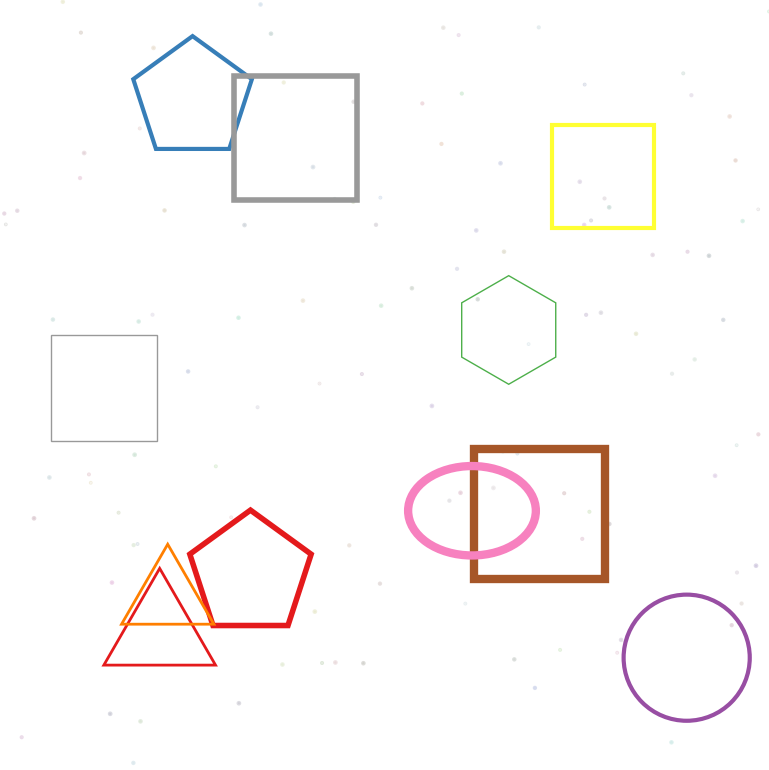[{"shape": "triangle", "thickness": 1, "radius": 0.42, "center": [0.207, 0.178]}, {"shape": "pentagon", "thickness": 2, "radius": 0.41, "center": [0.325, 0.255]}, {"shape": "pentagon", "thickness": 1.5, "radius": 0.4, "center": [0.25, 0.872]}, {"shape": "hexagon", "thickness": 0.5, "radius": 0.35, "center": [0.661, 0.571]}, {"shape": "circle", "thickness": 1.5, "radius": 0.41, "center": [0.892, 0.146]}, {"shape": "triangle", "thickness": 1, "radius": 0.35, "center": [0.218, 0.224]}, {"shape": "square", "thickness": 1.5, "radius": 0.33, "center": [0.783, 0.771]}, {"shape": "square", "thickness": 3, "radius": 0.42, "center": [0.701, 0.332]}, {"shape": "oval", "thickness": 3, "radius": 0.41, "center": [0.613, 0.337]}, {"shape": "square", "thickness": 2, "radius": 0.4, "center": [0.384, 0.821]}, {"shape": "square", "thickness": 0.5, "radius": 0.34, "center": [0.135, 0.496]}]